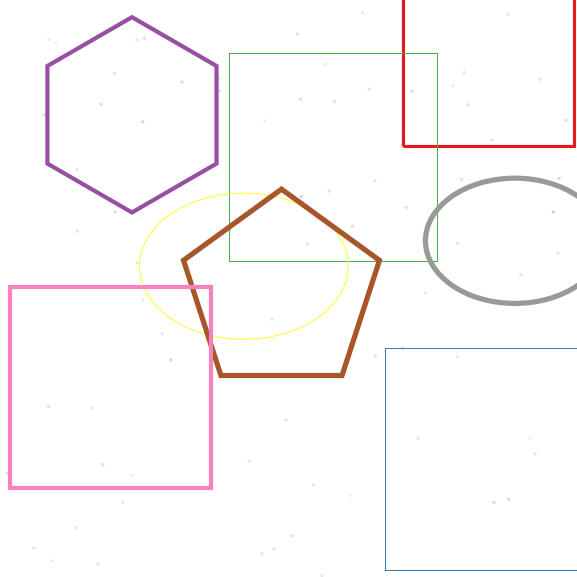[{"shape": "square", "thickness": 1.5, "radius": 0.74, "center": [0.846, 0.894]}, {"shape": "square", "thickness": 0.5, "radius": 0.96, "center": [0.859, 0.205]}, {"shape": "square", "thickness": 0.5, "radius": 0.9, "center": [0.576, 0.727]}, {"shape": "hexagon", "thickness": 2, "radius": 0.85, "center": [0.229, 0.8]}, {"shape": "oval", "thickness": 0.5, "radius": 0.9, "center": [0.422, 0.538]}, {"shape": "pentagon", "thickness": 2.5, "radius": 0.89, "center": [0.487, 0.493]}, {"shape": "square", "thickness": 2, "radius": 0.87, "center": [0.192, 0.329]}, {"shape": "oval", "thickness": 2.5, "radius": 0.77, "center": [0.892, 0.582]}]